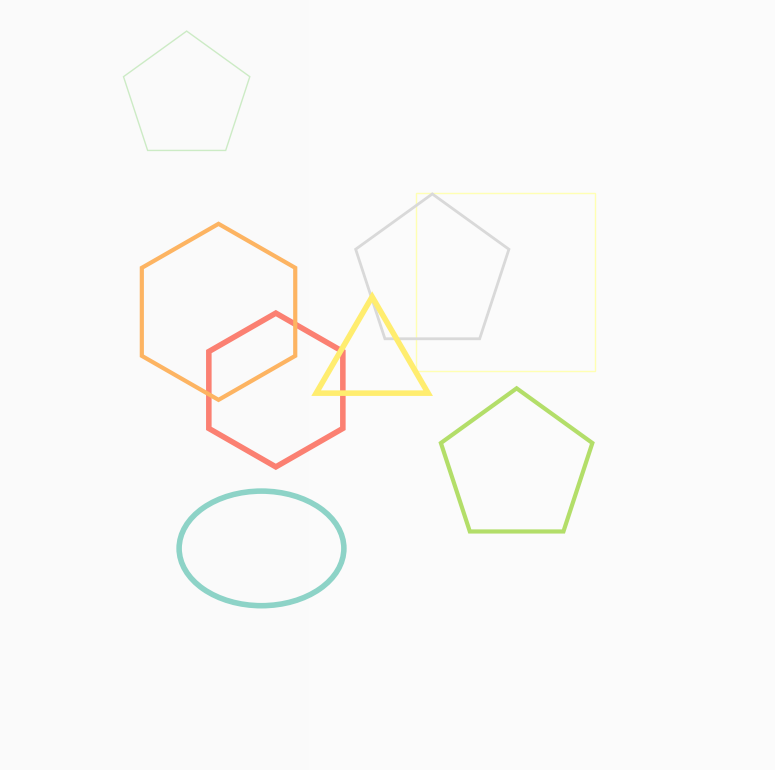[{"shape": "oval", "thickness": 2, "radius": 0.53, "center": [0.337, 0.288]}, {"shape": "square", "thickness": 0.5, "radius": 0.58, "center": [0.652, 0.634]}, {"shape": "hexagon", "thickness": 2, "radius": 0.5, "center": [0.356, 0.494]}, {"shape": "hexagon", "thickness": 1.5, "radius": 0.57, "center": [0.282, 0.595]}, {"shape": "pentagon", "thickness": 1.5, "radius": 0.51, "center": [0.667, 0.393]}, {"shape": "pentagon", "thickness": 1, "radius": 0.52, "center": [0.558, 0.644]}, {"shape": "pentagon", "thickness": 0.5, "radius": 0.43, "center": [0.241, 0.874]}, {"shape": "triangle", "thickness": 2, "radius": 0.42, "center": [0.48, 0.531]}]